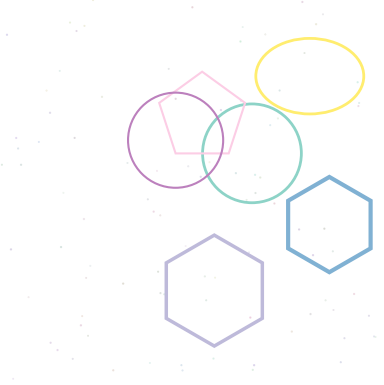[{"shape": "circle", "thickness": 2, "radius": 0.64, "center": [0.654, 0.602]}, {"shape": "hexagon", "thickness": 2.5, "radius": 0.72, "center": [0.557, 0.245]}, {"shape": "hexagon", "thickness": 3, "radius": 0.62, "center": [0.856, 0.417]}, {"shape": "pentagon", "thickness": 1.5, "radius": 0.59, "center": [0.525, 0.696]}, {"shape": "circle", "thickness": 1.5, "radius": 0.62, "center": [0.456, 0.636]}, {"shape": "oval", "thickness": 2, "radius": 0.7, "center": [0.805, 0.802]}]